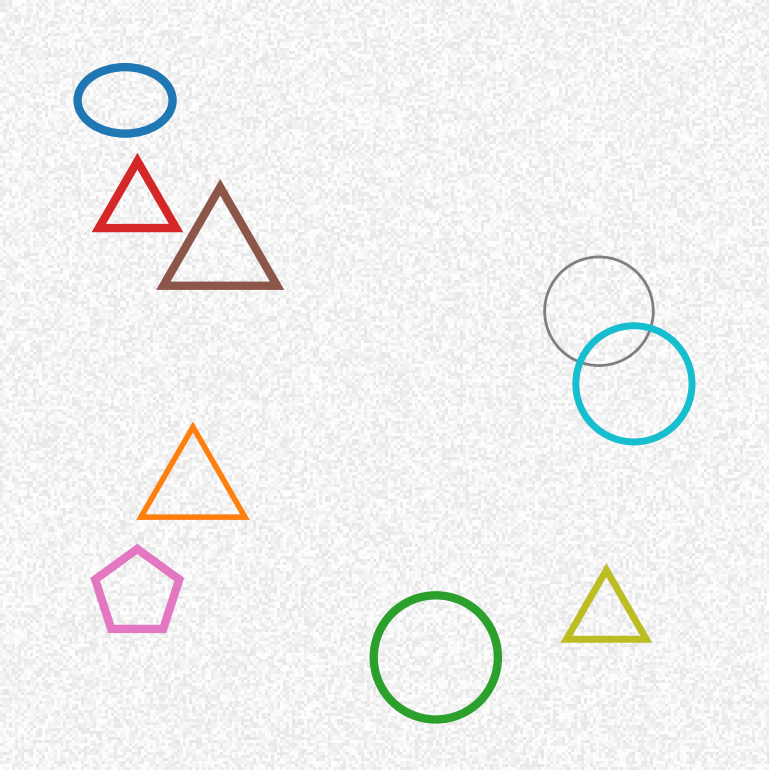[{"shape": "oval", "thickness": 3, "radius": 0.31, "center": [0.162, 0.87]}, {"shape": "triangle", "thickness": 2, "radius": 0.39, "center": [0.251, 0.367]}, {"shape": "circle", "thickness": 3, "radius": 0.4, "center": [0.566, 0.146]}, {"shape": "triangle", "thickness": 3, "radius": 0.29, "center": [0.179, 0.733]}, {"shape": "triangle", "thickness": 3, "radius": 0.43, "center": [0.286, 0.672]}, {"shape": "pentagon", "thickness": 3, "radius": 0.29, "center": [0.178, 0.23]}, {"shape": "circle", "thickness": 1, "radius": 0.35, "center": [0.778, 0.596]}, {"shape": "triangle", "thickness": 2.5, "radius": 0.3, "center": [0.787, 0.2]}, {"shape": "circle", "thickness": 2.5, "radius": 0.38, "center": [0.823, 0.501]}]